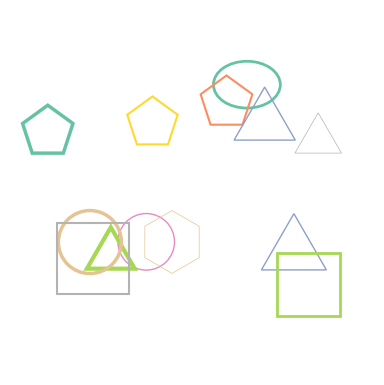[{"shape": "pentagon", "thickness": 2.5, "radius": 0.34, "center": [0.124, 0.658]}, {"shape": "oval", "thickness": 2, "radius": 0.43, "center": [0.641, 0.78]}, {"shape": "pentagon", "thickness": 1.5, "radius": 0.35, "center": [0.588, 0.733]}, {"shape": "triangle", "thickness": 1, "radius": 0.49, "center": [0.763, 0.348]}, {"shape": "triangle", "thickness": 1, "radius": 0.46, "center": [0.687, 0.682]}, {"shape": "circle", "thickness": 1, "radius": 0.37, "center": [0.38, 0.372]}, {"shape": "square", "thickness": 2, "radius": 0.41, "center": [0.8, 0.26]}, {"shape": "triangle", "thickness": 3, "radius": 0.36, "center": [0.288, 0.338]}, {"shape": "pentagon", "thickness": 1.5, "radius": 0.34, "center": [0.396, 0.681]}, {"shape": "circle", "thickness": 2.5, "radius": 0.41, "center": [0.234, 0.371]}, {"shape": "hexagon", "thickness": 0.5, "radius": 0.41, "center": [0.447, 0.371]}, {"shape": "triangle", "thickness": 0.5, "radius": 0.35, "center": [0.826, 0.637]}, {"shape": "square", "thickness": 1.5, "radius": 0.46, "center": [0.242, 0.328]}]